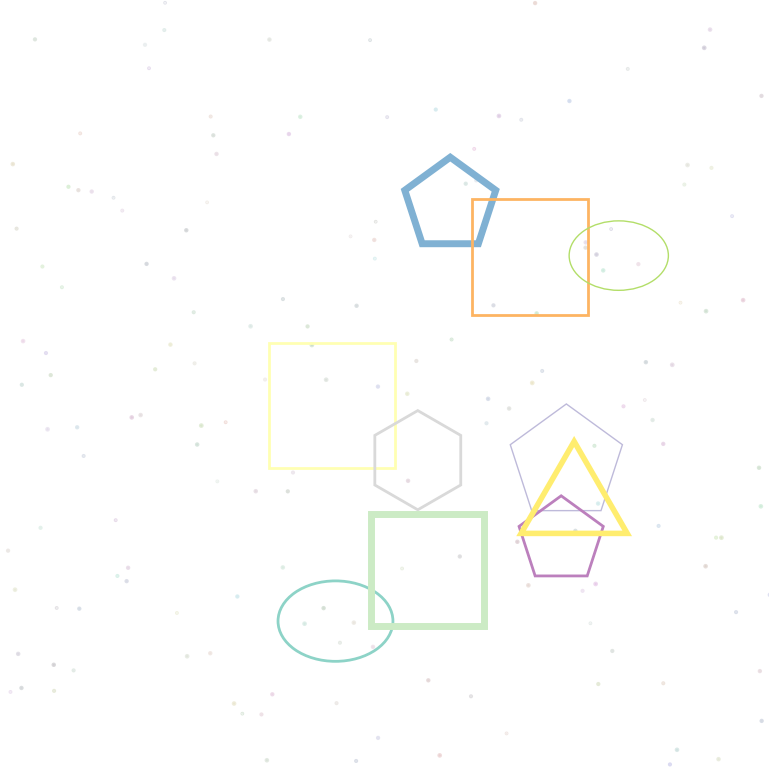[{"shape": "oval", "thickness": 1, "radius": 0.37, "center": [0.436, 0.193]}, {"shape": "square", "thickness": 1, "radius": 0.41, "center": [0.431, 0.473]}, {"shape": "pentagon", "thickness": 0.5, "radius": 0.38, "center": [0.736, 0.399]}, {"shape": "pentagon", "thickness": 2.5, "radius": 0.31, "center": [0.585, 0.734]}, {"shape": "square", "thickness": 1, "radius": 0.38, "center": [0.689, 0.666]}, {"shape": "oval", "thickness": 0.5, "radius": 0.32, "center": [0.804, 0.668]}, {"shape": "hexagon", "thickness": 1, "radius": 0.32, "center": [0.543, 0.402]}, {"shape": "pentagon", "thickness": 1, "radius": 0.29, "center": [0.729, 0.299]}, {"shape": "square", "thickness": 2.5, "radius": 0.37, "center": [0.555, 0.26]}, {"shape": "triangle", "thickness": 2, "radius": 0.4, "center": [0.746, 0.347]}]